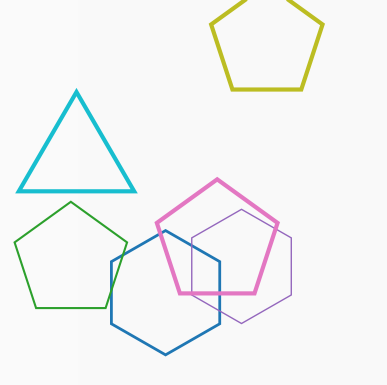[{"shape": "hexagon", "thickness": 2, "radius": 0.81, "center": [0.427, 0.24]}, {"shape": "pentagon", "thickness": 1.5, "radius": 0.76, "center": [0.183, 0.323]}, {"shape": "hexagon", "thickness": 1, "radius": 0.74, "center": [0.623, 0.308]}, {"shape": "pentagon", "thickness": 3, "radius": 0.82, "center": [0.561, 0.37]}, {"shape": "pentagon", "thickness": 3, "radius": 0.76, "center": [0.689, 0.89]}, {"shape": "triangle", "thickness": 3, "radius": 0.86, "center": [0.197, 0.589]}]